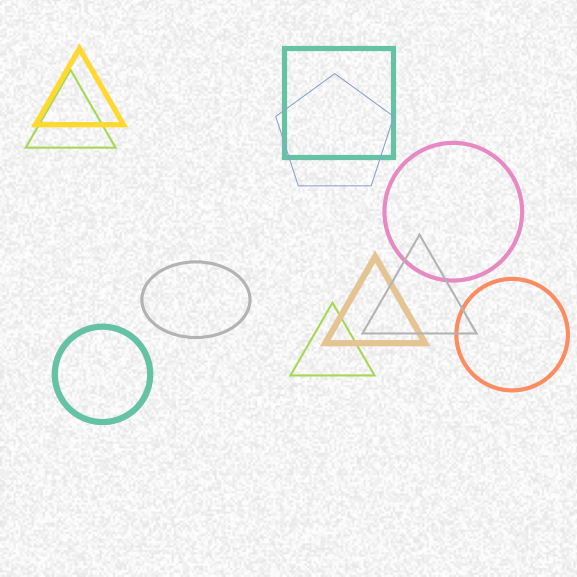[{"shape": "circle", "thickness": 3, "radius": 0.41, "center": [0.177, 0.351]}, {"shape": "square", "thickness": 2.5, "radius": 0.47, "center": [0.586, 0.821]}, {"shape": "circle", "thickness": 2, "radius": 0.48, "center": [0.887, 0.42]}, {"shape": "pentagon", "thickness": 0.5, "radius": 0.54, "center": [0.58, 0.764]}, {"shape": "circle", "thickness": 2, "radius": 0.6, "center": [0.785, 0.633]}, {"shape": "triangle", "thickness": 1, "radius": 0.42, "center": [0.576, 0.391]}, {"shape": "triangle", "thickness": 1, "radius": 0.45, "center": [0.122, 0.788]}, {"shape": "triangle", "thickness": 2.5, "radius": 0.44, "center": [0.138, 0.827]}, {"shape": "triangle", "thickness": 3, "radius": 0.5, "center": [0.65, 0.455]}, {"shape": "oval", "thickness": 1.5, "radius": 0.47, "center": [0.339, 0.48]}, {"shape": "triangle", "thickness": 1, "radius": 0.57, "center": [0.726, 0.479]}]